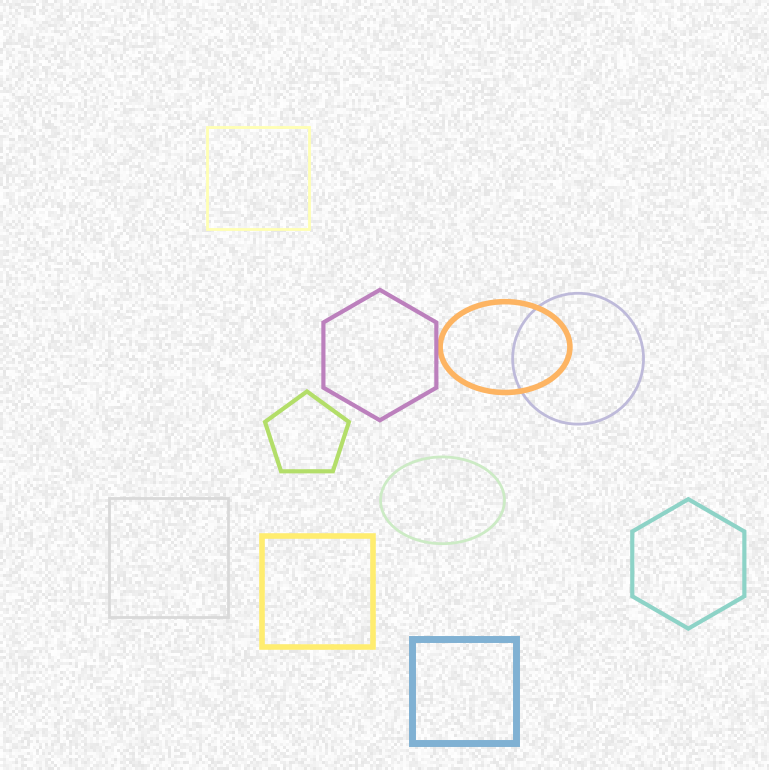[{"shape": "hexagon", "thickness": 1.5, "radius": 0.42, "center": [0.894, 0.268]}, {"shape": "square", "thickness": 1, "radius": 0.33, "center": [0.335, 0.769]}, {"shape": "circle", "thickness": 1, "radius": 0.42, "center": [0.751, 0.534]}, {"shape": "square", "thickness": 2.5, "radius": 0.34, "center": [0.603, 0.103]}, {"shape": "oval", "thickness": 2, "radius": 0.42, "center": [0.656, 0.549]}, {"shape": "pentagon", "thickness": 1.5, "radius": 0.29, "center": [0.399, 0.434]}, {"shape": "square", "thickness": 1, "radius": 0.39, "center": [0.219, 0.276]}, {"shape": "hexagon", "thickness": 1.5, "radius": 0.42, "center": [0.493, 0.539]}, {"shape": "oval", "thickness": 1, "radius": 0.4, "center": [0.575, 0.35]}, {"shape": "square", "thickness": 2, "radius": 0.36, "center": [0.412, 0.232]}]